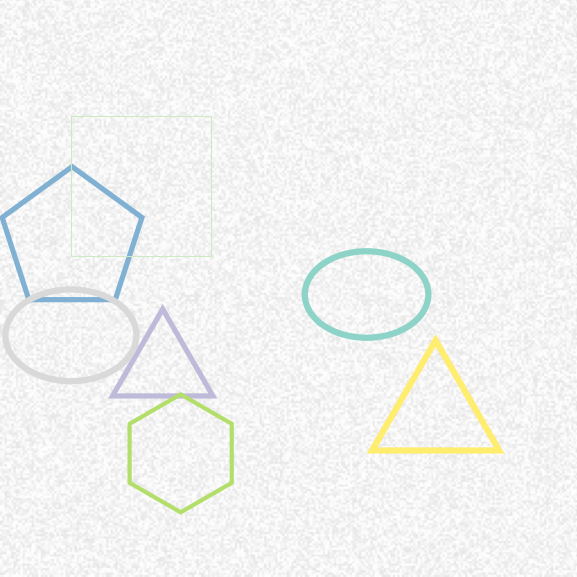[{"shape": "oval", "thickness": 3, "radius": 0.53, "center": [0.635, 0.489]}, {"shape": "triangle", "thickness": 2.5, "radius": 0.5, "center": [0.282, 0.364]}, {"shape": "pentagon", "thickness": 2.5, "radius": 0.64, "center": [0.125, 0.583]}, {"shape": "hexagon", "thickness": 2, "radius": 0.51, "center": [0.313, 0.214]}, {"shape": "oval", "thickness": 3, "radius": 0.57, "center": [0.123, 0.419]}, {"shape": "square", "thickness": 0.5, "radius": 0.61, "center": [0.244, 0.677]}, {"shape": "triangle", "thickness": 3, "radius": 0.64, "center": [0.754, 0.283]}]